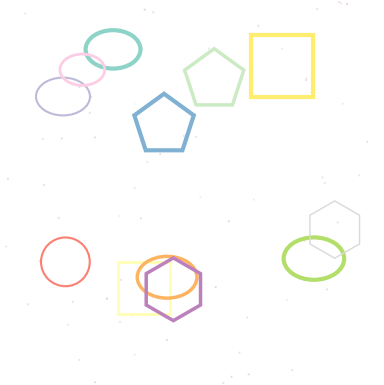[{"shape": "oval", "thickness": 3, "radius": 0.36, "center": [0.294, 0.872]}, {"shape": "square", "thickness": 2, "radius": 0.34, "center": [0.374, 0.251]}, {"shape": "oval", "thickness": 1.5, "radius": 0.35, "center": [0.164, 0.749]}, {"shape": "circle", "thickness": 1.5, "radius": 0.32, "center": [0.17, 0.32]}, {"shape": "pentagon", "thickness": 3, "radius": 0.41, "center": [0.426, 0.675]}, {"shape": "oval", "thickness": 2.5, "radius": 0.39, "center": [0.434, 0.28]}, {"shape": "oval", "thickness": 3, "radius": 0.39, "center": [0.815, 0.328]}, {"shape": "oval", "thickness": 2, "radius": 0.29, "center": [0.214, 0.819]}, {"shape": "hexagon", "thickness": 1, "radius": 0.37, "center": [0.869, 0.404]}, {"shape": "hexagon", "thickness": 2.5, "radius": 0.41, "center": [0.45, 0.249]}, {"shape": "pentagon", "thickness": 2.5, "radius": 0.4, "center": [0.556, 0.793]}, {"shape": "square", "thickness": 3, "radius": 0.4, "center": [0.733, 0.828]}]